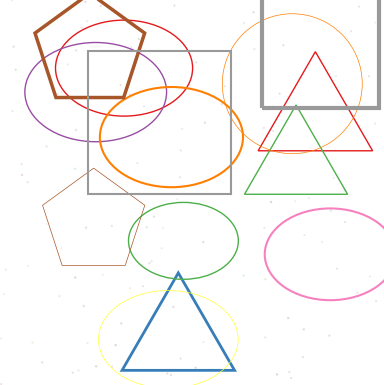[{"shape": "oval", "thickness": 1, "radius": 0.89, "center": [0.322, 0.823]}, {"shape": "triangle", "thickness": 1, "radius": 0.86, "center": [0.819, 0.694]}, {"shape": "triangle", "thickness": 2, "radius": 0.84, "center": [0.463, 0.122]}, {"shape": "triangle", "thickness": 1, "radius": 0.77, "center": [0.769, 0.573]}, {"shape": "oval", "thickness": 1, "radius": 0.71, "center": [0.476, 0.374]}, {"shape": "oval", "thickness": 1, "radius": 0.92, "center": [0.249, 0.761]}, {"shape": "oval", "thickness": 1.5, "radius": 0.93, "center": [0.445, 0.644]}, {"shape": "circle", "thickness": 0.5, "radius": 0.91, "center": [0.759, 0.783]}, {"shape": "oval", "thickness": 0.5, "radius": 0.91, "center": [0.437, 0.118]}, {"shape": "pentagon", "thickness": 0.5, "radius": 0.7, "center": [0.243, 0.424]}, {"shape": "pentagon", "thickness": 2.5, "radius": 0.75, "center": [0.233, 0.868]}, {"shape": "oval", "thickness": 1.5, "radius": 0.85, "center": [0.858, 0.339]}, {"shape": "square", "thickness": 1.5, "radius": 0.93, "center": [0.414, 0.681]}, {"shape": "square", "thickness": 3, "radius": 0.76, "center": [0.832, 0.873]}]